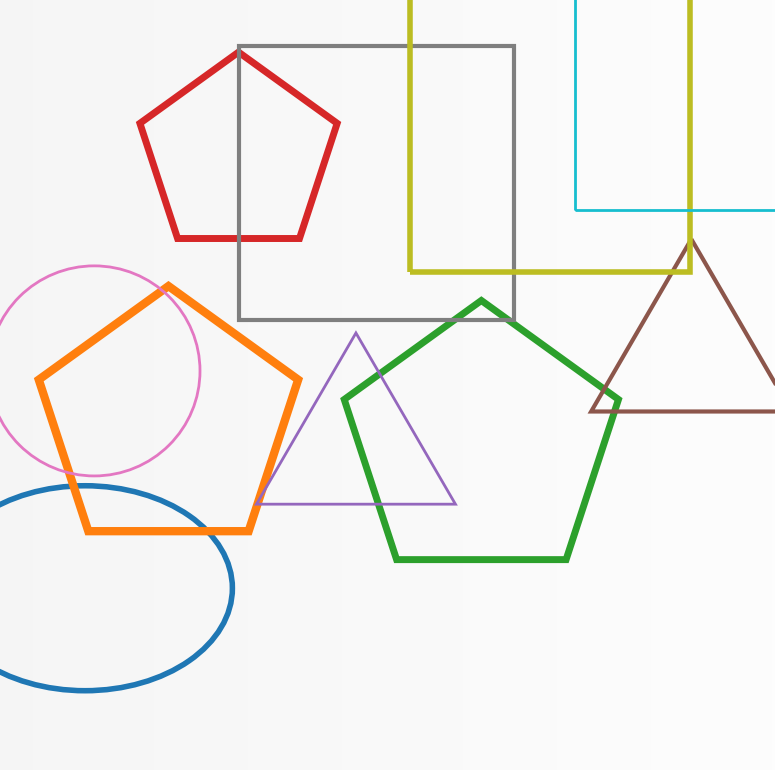[{"shape": "oval", "thickness": 2, "radius": 0.95, "center": [0.11, 0.236]}, {"shape": "pentagon", "thickness": 3, "radius": 0.88, "center": [0.217, 0.453]}, {"shape": "pentagon", "thickness": 2.5, "radius": 0.93, "center": [0.621, 0.424]}, {"shape": "pentagon", "thickness": 2.5, "radius": 0.67, "center": [0.308, 0.798]}, {"shape": "triangle", "thickness": 1, "radius": 0.74, "center": [0.459, 0.419]}, {"shape": "triangle", "thickness": 1.5, "radius": 0.75, "center": [0.892, 0.54]}, {"shape": "circle", "thickness": 1, "radius": 0.68, "center": [0.122, 0.518]}, {"shape": "square", "thickness": 1.5, "radius": 0.89, "center": [0.486, 0.762]}, {"shape": "square", "thickness": 2, "radius": 0.9, "center": [0.71, 0.827]}, {"shape": "square", "thickness": 1, "radius": 0.76, "center": [0.894, 0.879]}]